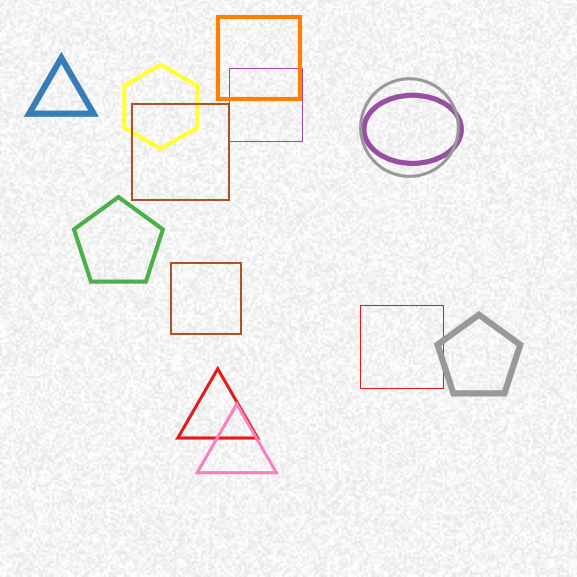[{"shape": "triangle", "thickness": 1.5, "radius": 0.4, "center": [0.377, 0.281]}, {"shape": "square", "thickness": 0.5, "radius": 0.36, "center": [0.695, 0.399]}, {"shape": "triangle", "thickness": 3, "radius": 0.32, "center": [0.106, 0.834]}, {"shape": "pentagon", "thickness": 2, "radius": 0.4, "center": [0.205, 0.577]}, {"shape": "oval", "thickness": 2.5, "radius": 0.42, "center": [0.715, 0.775]}, {"shape": "square", "thickness": 0.5, "radius": 0.32, "center": [0.46, 0.819]}, {"shape": "square", "thickness": 2, "radius": 0.35, "center": [0.449, 0.898]}, {"shape": "hexagon", "thickness": 2, "radius": 0.36, "center": [0.278, 0.814]}, {"shape": "square", "thickness": 1, "radius": 0.3, "center": [0.357, 0.483]}, {"shape": "square", "thickness": 1, "radius": 0.42, "center": [0.313, 0.736]}, {"shape": "triangle", "thickness": 1.5, "radius": 0.4, "center": [0.41, 0.22]}, {"shape": "pentagon", "thickness": 3, "radius": 0.38, "center": [0.829, 0.379]}, {"shape": "circle", "thickness": 1.5, "radius": 0.42, "center": [0.709, 0.778]}]